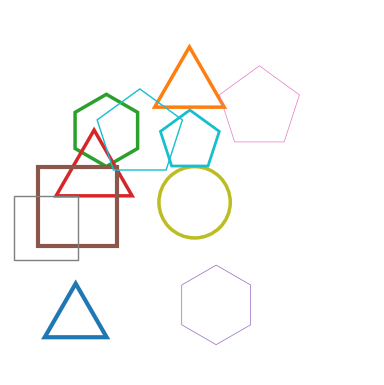[{"shape": "triangle", "thickness": 3, "radius": 0.46, "center": [0.197, 0.171]}, {"shape": "triangle", "thickness": 2.5, "radius": 0.52, "center": [0.492, 0.774]}, {"shape": "hexagon", "thickness": 2.5, "radius": 0.47, "center": [0.276, 0.661]}, {"shape": "triangle", "thickness": 2.5, "radius": 0.57, "center": [0.244, 0.548]}, {"shape": "hexagon", "thickness": 0.5, "radius": 0.52, "center": [0.561, 0.208]}, {"shape": "square", "thickness": 3, "radius": 0.51, "center": [0.202, 0.464]}, {"shape": "pentagon", "thickness": 0.5, "radius": 0.55, "center": [0.674, 0.72]}, {"shape": "square", "thickness": 1, "radius": 0.41, "center": [0.119, 0.409]}, {"shape": "circle", "thickness": 2.5, "radius": 0.46, "center": [0.505, 0.475]}, {"shape": "pentagon", "thickness": 2, "radius": 0.4, "center": [0.493, 0.634]}, {"shape": "pentagon", "thickness": 1, "radius": 0.58, "center": [0.363, 0.653]}]